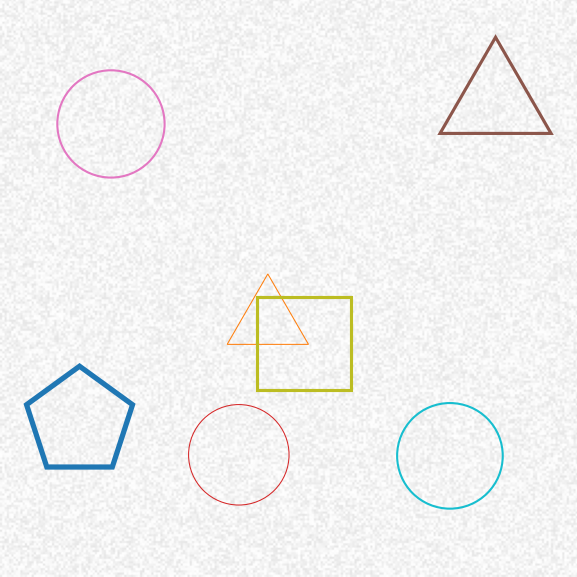[{"shape": "pentagon", "thickness": 2.5, "radius": 0.48, "center": [0.138, 0.269]}, {"shape": "triangle", "thickness": 0.5, "radius": 0.41, "center": [0.464, 0.443]}, {"shape": "circle", "thickness": 0.5, "radius": 0.43, "center": [0.414, 0.212]}, {"shape": "triangle", "thickness": 1.5, "radius": 0.56, "center": [0.858, 0.824]}, {"shape": "circle", "thickness": 1, "radius": 0.46, "center": [0.192, 0.785]}, {"shape": "square", "thickness": 1.5, "radius": 0.4, "center": [0.526, 0.404]}, {"shape": "circle", "thickness": 1, "radius": 0.46, "center": [0.779, 0.21]}]